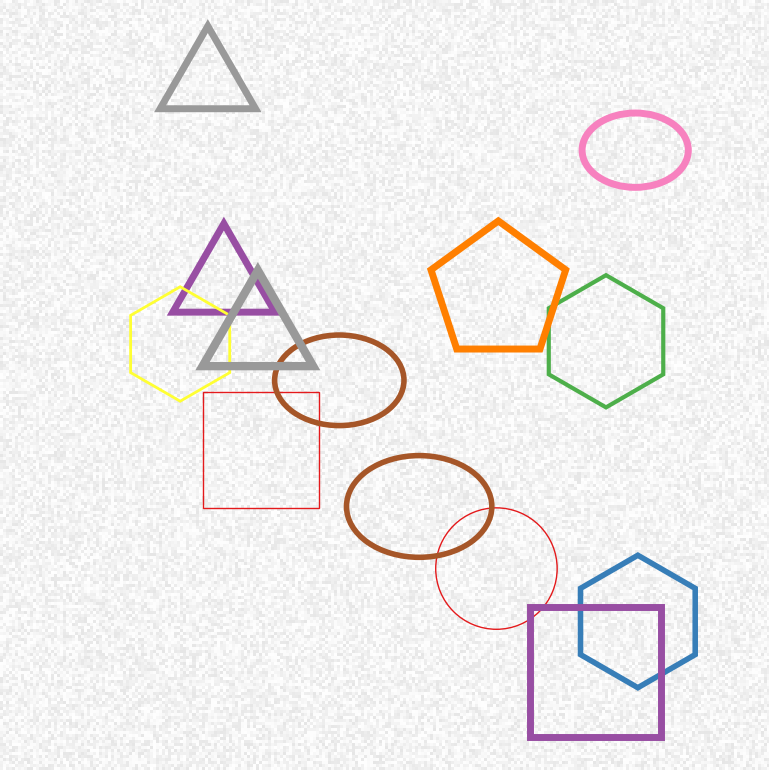[{"shape": "circle", "thickness": 0.5, "radius": 0.39, "center": [0.645, 0.262]}, {"shape": "square", "thickness": 0.5, "radius": 0.38, "center": [0.339, 0.416]}, {"shape": "hexagon", "thickness": 2, "radius": 0.43, "center": [0.828, 0.193]}, {"shape": "hexagon", "thickness": 1.5, "radius": 0.43, "center": [0.787, 0.557]}, {"shape": "triangle", "thickness": 2.5, "radius": 0.38, "center": [0.291, 0.633]}, {"shape": "square", "thickness": 2.5, "radius": 0.42, "center": [0.774, 0.127]}, {"shape": "pentagon", "thickness": 2.5, "radius": 0.46, "center": [0.647, 0.621]}, {"shape": "hexagon", "thickness": 1, "radius": 0.37, "center": [0.234, 0.553]}, {"shape": "oval", "thickness": 2, "radius": 0.47, "center": [0.544, 0.342]}, {"shape": "oval", "thickness": 2, "radius": 0.42, "center": [0.441, 0.506]}, {"shape": "oval", "thickness": 2.5, "radius": 0.34, "center": [0.825, 0.805]}, {"shape": "triangle", "thickness": 3, "radius": 0.41, "center": [0.335, 0.566]}, {"shape": "triangle", "thickness": 2.5, "radius": 0.36, "center": [0.27, 0.895]}]